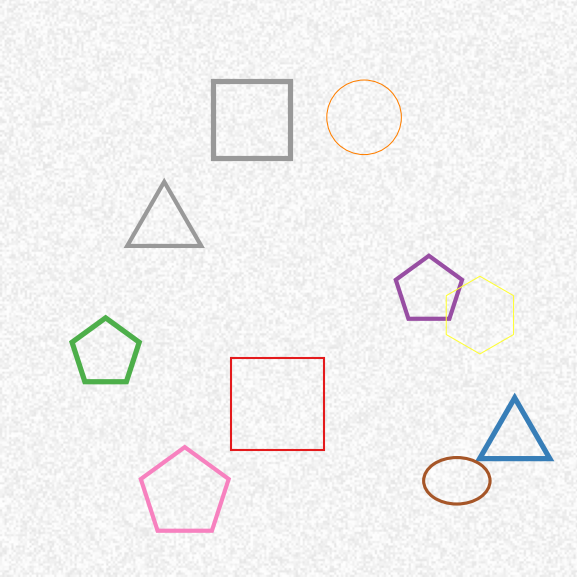[{"shape": "square", "thickness": 1, "radius": 0.4, "center": [0.48, 0.3]}, {"shape": "triangle", "thickness": 2.5, "radius": 0.35, "center": [0.891, 0.24]}, {"shape": "pentagon", "thickness": 2.5, "radius": 0.31, "center": [0.183, 0.388]}, {"shape": "pentagon", "thickness": 2, "radius": 0.3, "center": [0.743, 0.496]}, {"shape": "circle", "thickness": 0.5, "radius": 0.32, "center": [0.63, 0.796]}, {"shape": "hexagon", "thickness": 0.5, "radius": 0.34, "center": [0.831, 0.454]}, {"shape": "oval", "thickness": 1.5, "radius": 0.29, "center": [0.791, 0.167]}, {"shape": "pentagon", "thickness": 2, "radius": 0.4, "center": [0.32, 0.145]}, {"shape": "triangle", "thickness": 2, "radius": 0.37, "center": [0.284, 0.61]}, {"shape": "square", "thickness": 2.5, "radius": 0.33, "center": [0.436, 0.792]}]